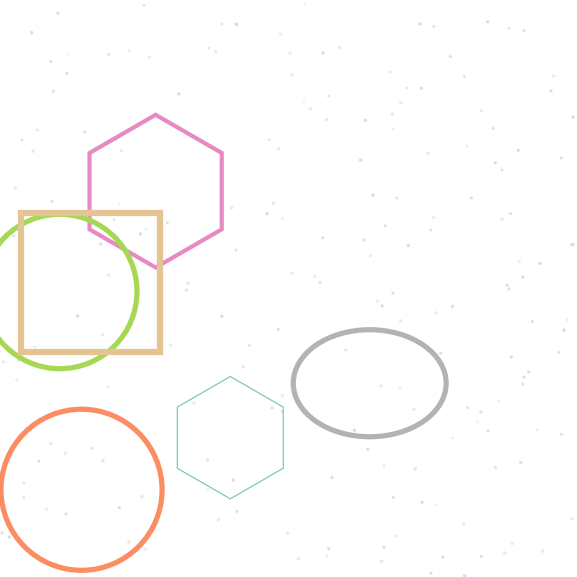[{"shape": "hexagon", "thickness": 0.5, "radius": 0.53, "center": [0.399, 0.241]}, {"shape": "circle", "thickness": 2.5, "radius": 0.7, "center": [0.141, 0.151]}, {"shape": "hexagon", "thickness": 2, "radius": 0.66, "center": [0.269, 0.668]}, {"shape": "circle", "thickness": 2.5, "radius": 0.67, "center": [0.104, 0.494]}, {"shape": "square", "thickness": 3, "radius": 0.6, "center": [0.157, 0.51]}, {"shape": "oval", "thickness": 2.5, "radius": 0.66, "center": [0.64, 0.336]}]